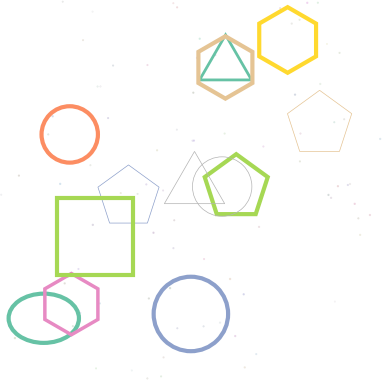[{"shape": "oval", "thickness": 3, "radius": 0.46, "center": [0.114, 0.173]}, {"shape": "triangle", "thickness": 2, "radius": 0.39, "center": [0.586, 0.831]}, {"shape": "circle", "thickness": 3, "radius": 0.37, "center": [0.181, 0.651]}, {"shape": "pentagon", "thickness": 0.5, "radius": 0.42, "center": [0.334, 0.488]}, {"shape": "circle", "thickness": 3, "radius": 0.48, "center": [0.496, 0.185]}, {"shape": "hexagon", "thickness": 2.5, "radius": 0.4, "center": [0.185, 0.21]}, {"shape": "square", "thickness": 3, "radius": 0.5, "center": [0.246, 0.386]}, {"shape": "pentagon", "thickness": 3, "radius": 0.43, "center": [0.614, 0.513]}, {"shape": "hexagon", "thickness": 3, "radius": 0.43, "center": [0.747, 0.896]}, {"shape": "pentagon", "thickness": 0.5, "radius": 0.44, "center": [0.83, 0.678]}, {"shape": "hexagon", "thickness": 3, "radius": 0.4, "center": [0.585, 0.825]}, {"shape": "circle", "thickness": 0.5, "radius": 0.39, "center": [0.577, 0.515]}, {"shape": "triangle", "thickness": 0.5, "radius": 0.45, "center": [0.505, 0.516]}]